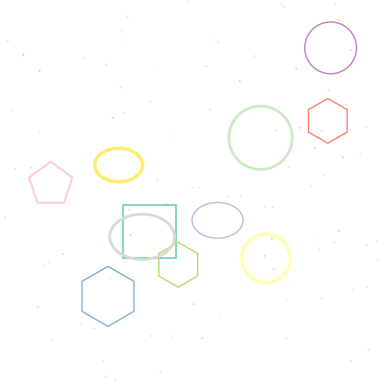[{"shape": "square", "thickness": 1.5, "radius": 0.35, "center": [0.388, 0.399]}, {"shape": "circle", "thickness": 2.5, "radius": 0.31, "center": [0.691, 0.329]}, {"shape": "oval", "thickness": 1, "radius": 0.33, "center": [0.565, 0.428]}, {"shape": "hexagon", "thickness": 1, "radius": 0.29, "center": [0.851, 0.686]}, {"shape": "hexagon", "thickness": 1, "radius": 0.39, "center": [0.28, 0.23]}, {"shape": "hexagon", "thickness": 1, "radius": 0.29, "center": [0.463, 0.312]}, {"shape": "pentagon", "thickness": 1.5, "radius": 0.29, "center": [0.132, 0.521]}, {"shape": "oval", "thickness": 2, "radius": 0.42, "center": [0.369, 0.385]}, {"shape": "circle", "thickness": 1, "radius": 0.34, "center": [0.859, 0.876]}, {"shape": "circle", "thickness": 2, "radius": 0.41, "center": [0.677, 0.642]}, {"shape": "oval", "thickness": 2.5, "radius": 0.31, "center": [0.308, 0.571]}]